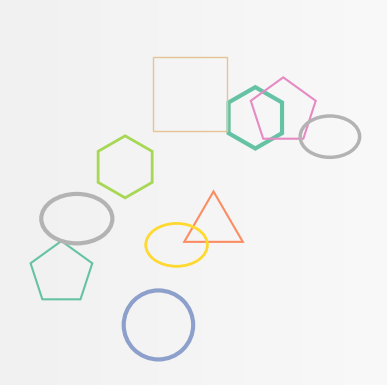[{"shape": "hexagon", "thickness": 3, "radius": 0.4, "center": [0.659, 0.694]}, {"shape": "pentagon", "thickness": 1.5, "radius": 0.42, "center": [0.159, 0.29]}, {"shape": "triangle", "thickness": 1.5, "radius": 0.44, "center": [0.551, 0.415]}, {"shape": "circle", "thickness": 3, "radius": 0.45, "center": [0.409, 0.156]}, {"shape": "pentagon", "thickness": 1.5, "radius": 0.44, "center": [0.731, 0.711]}, {"shape": "hexagon", "thickness": 2, "radius": 0.4, "center": [0.323, 0.567]}, {"shape": "oval", "thickness": 2, "radius": 0.4, "center": [0.456, 0.364]}, {"shape": "square", "thickness": 1, "radius": 0.48, "center": [0.491, 0.756]}, {"shape": "oval", "thickness": 3, "radius": 0.46, "center": [0.198, 0.432]}, {"shape": "oval", "thickness": 2.5, "radius": 0.38, "center": [0.851, 0.645]}]